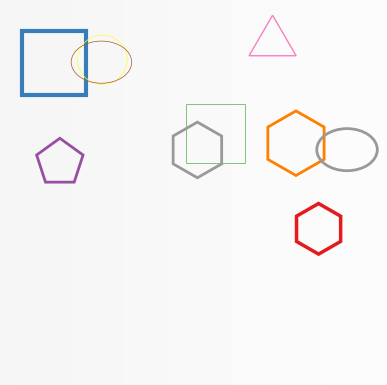[{"shape": "hexagon", "thickness": 2.5, "radius": 0.33, "center": [0.822, 0.406]}, {"shape": "square", "thickness": 3, "radius": 0.41, "center": [0.138, 0.837]}, {"shape": "square", "thickness": 0.5, "radius": 0.38, "center": [0.557, 0.652]}, {"shape": "pentagon", "thickness": 2, "radius": 0.31, "center": [0.154, 0.578]}, {"shape": "hexagon", "thickness": 2, "radius": 0.42, "center": [0.764, 0.628]}, {"shape": "circle", "thickness": 0.5, "radius": 0.32, "center": [0.264, 0.845]}, {"shape": "oval", "thickness": 0.5, "radius": 0.39, "center": [0.262, 0.839]}, {"shape": "triangle", "thickness": 1, "radius": 0.35, "center": [0.703, 0.89]}, {"shape": "oval", "thickness": 2, "radius": 0.39, "center": [0.896, 0.611]}, {"shape": "hexagon", "thickness": 2, "radius": 0.36, "center": [0.509, 0.611]}]